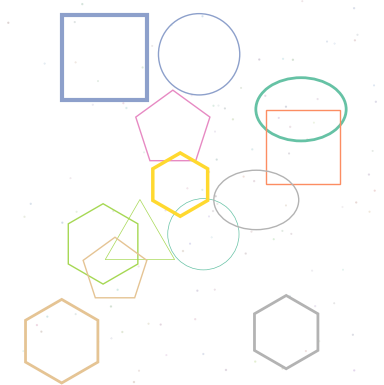[{"shape": "oval", "thickness": 2, "radius": 0.59, "center": [0.782, 0.716]}, {"shape": "circle", "thickness": 0.5, "radius": 0.46, "center": [0.528, 0.392]}, {"shape": "square", "thickness": 1, "radius": 0.48, "center": [0.787, 0.618]}, {"shape": "circle", "thickness": 1, "radius": 0.53, "center": [0.517, 0.859]}, {"shape": "square", "thickness": 3, "radius": 0.55, "center": [0.271, 0.851]}, {"shape": "pentagon", "thickness": 1, "radius": 0.51, "center": [0.449, 0.665]}, {"shape": "triangle", "thickness": 0.5, "radius": 0.52, "center": [0.363, 0.378]}, {"shape": "hexagon", "thickness": 1, "radius": 0.52, "center": [0.268, 0.366]}, {"shape": "hexagon", "thickness": 2.5, "radius": 0.41, "center": [0.468, 0.521]}, {"shape": "pentagon", "thickness": 1, "radius": 0.43, "center": [0.299, 0.297]}, {"shape": "hexagon", "thickness": 2, "radius": 0.54, "center": [0.16, 0.114]}, {"shape": "oval", "thickness": 1, "radius": 0.55, "center": [0.666, 0.481]}, {"shape": "hexagon", "thickness": 2, "radius": 0.48, "center": [0.743, 0.137]}]